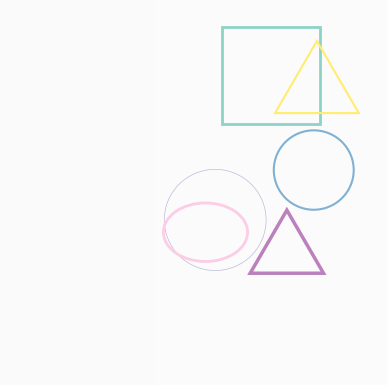[{"shape": "square", "thickness": 2, "radius": 0.63, "center": [0.7, 0.804]}, {"shape": "circle", "thickness": 0.5, "radius": 0.66, "center": [0.555, 0.429]}, {"shape": "circle", "thickness": 1.5, "radius": 0.52, "center": [0.81, 0.558]}, {"shape": "oval", "thickness": 2, "radius": 0.54, "center": [0.53, 0.397]}, {"shape": "triangle", "thickness": 2.5, "radius": 0.55, "center": [0.74, 0.345]}, {"shape": "triangle", "thickness": 1.5, "radius": 0.62, "center": [0.818, 0.769]}]